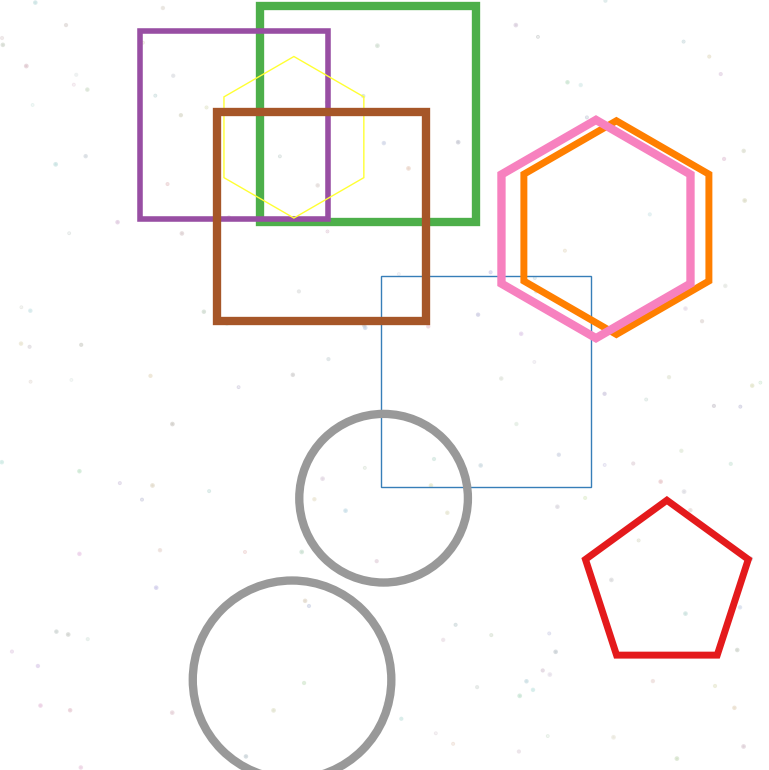[{"shape": "pentagon", "thickness": 2.5, "radius": 0.56, "center": [0.866, 0.239]}, {"shape": "square", "thickness": 0.5, "radius": 0.68, "center": [0.631, 0.505]}, {"shape": "square", "thickness": 3, "radius": 0.7, "center": [0.478, 0.852]}, {"shape": "square", "thickness": 2, "radius": 0.61, "center": [0.304, 0.837]}, {"shape": "hexagon", "thickness": 2.5, "radius": 0.69, "center": [0.801, 0.704]}, {"shape": "hexagon", "thickness": 0.5, "radius": 0.52, "center": [0.382, 0.822]}, {"shape": "square", "thickness": 3, "radius": 0.68, "center": [0.418, 0.719]}, {"shape": "hexagon", "thickness": 3, "radius": 0.71, "center": [0.774, 0.703]}, {"shape": "circle", "thickness": 3, "radius": 0.64, "center": [0.379, 0.117]}, {"shape": "circle", "thickness": 3, "radius": 0.55, "center": [0.498, 0.353]}]